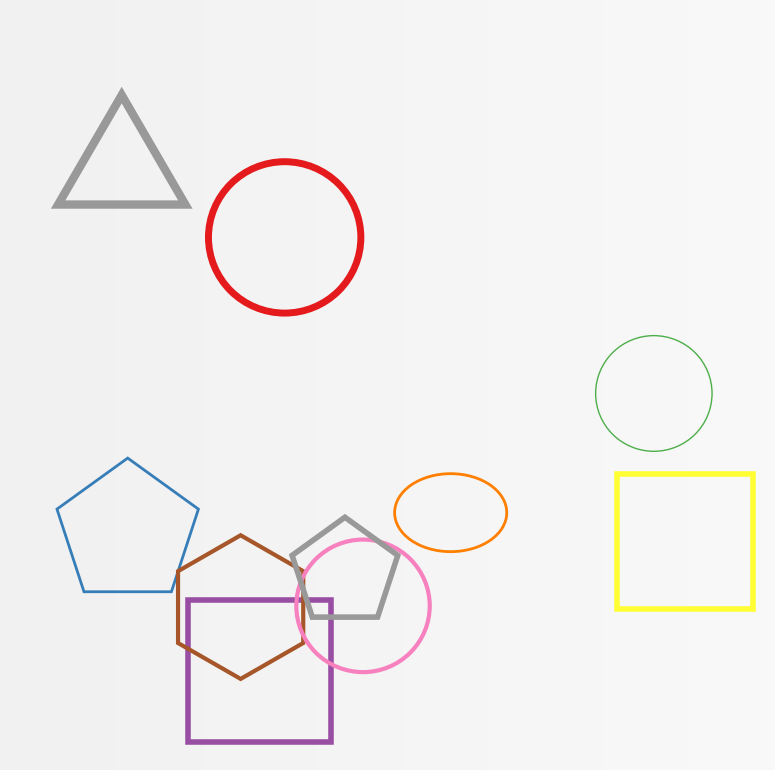[{"shape": "circle", "thickness": 2.5, "radius": 0.49, "center": [0.367, 0.692]}, {"shape": "pentagon", "thickness": 1, "radius": 0.48, "center": [0.165, 0.309]}, {"shape": "circle", "thickness": 0.5, "radius": 0.38, "center": [0.844, 0.489]}, {"shape": "square", "thickness": 2, "radius": 0.46, "center": [0.335, 0.128]}, {"shape": "oval", "thickness": 1, "radius": 0.36, "center": [0.582, 0.334]}, {"shape": "square", "thickness": 2, "radius": 0.44, "center": [0.884, 0.297]}, {"shape": "hexagon", "thickness": 1.5, "radius": 0.47, "center": [0.311, 0.212]}, {"shape": "circle", "thickness": 1.5, "radius": 0.43, "center": [0.468, 0.213]}, {"shape": "pentagon", "thickness": 2, "radius": 0.36, "center": [0.445, 0.257]}, {"shape": "triangle", "thickness": 3, "radius": 0.47, "center": [0.157, 0.782]}]